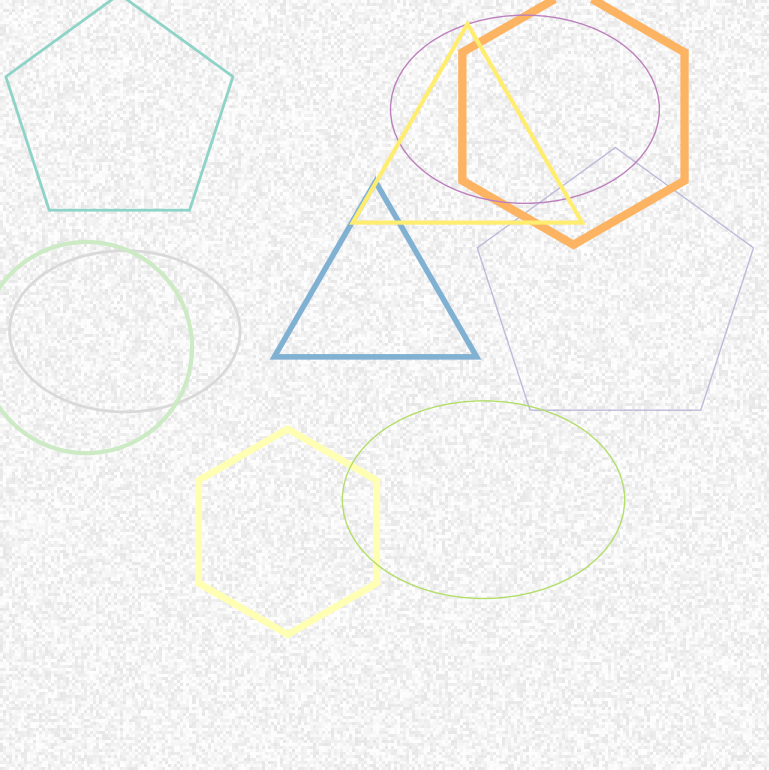[{"shape": "pentagon", "thickness": 1, "radius": 0.78, "center": [0.155, 0.852]}, {"shape": "hexagon", "thickness": 2.5, "radius": 0.67, "center": [0.374, 0.309]}, {"shape": "pentagon", "thickness": 0.5, "radius": 0.94, "center": [0.799, 0.62]}, {"shape": "triangle", "thickness": 2, "radius": 0.76, "center": [0.488, 0.612]}, {"shape": "hexagon", "thickness": 3, "radius": 0.83, "center": [0.745, 0.849]}, {"shape": "oval", "thickness": 0.5, "radius": 0.92, "center": [0.628, 0.351]}, {"shape": "oval", "thickness": 1, "radius": 0.75, "center": [0.162, 0.57]}, {"shape": "oval", "thickness": 0.5, "radius": 0.87, "center": [0.682, 0.858]}, {"shape": "circle", "thickness": 1.5, "radius": 0.69, "center": [0.112, 0.549]}, {"shape": "triangle", "thickness": 1.5, "radius": 0.86, "center": [0.607, 0.797]}]